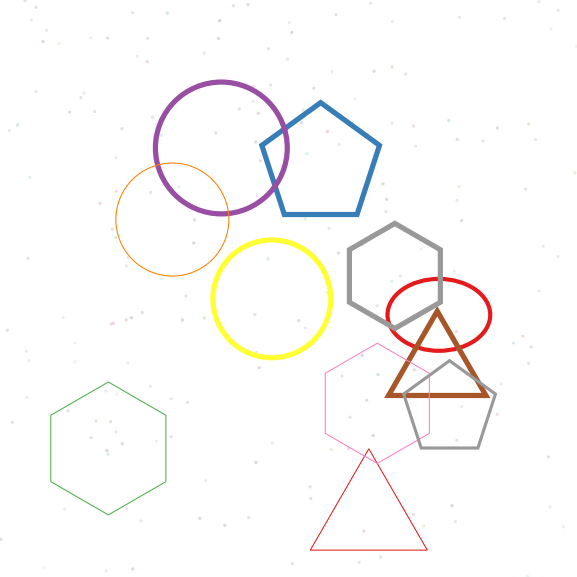[{"shape": "oval", "thickness": 2, "radius": 0.44, "center": [0.76, 0.454]}, {"shape": "triangle", "thickness": 0.5, "radius": 0.58, "center": [0.639, 0.105]}, {"shape": "pentagon", "thickness": 2.5, "radius": 0.54, "center": [0.555, 0.714]}, {"shape": "hexagon", "thickness": 0.5, "radius": 0.58, "center": [0.188, 0.223]}, {"shape": "circle", "thickness": 2.5, "radius": 0.57, "center": [0.383, 0.743]}, {"shape": "circle", "thickness": 0.5, "radius": 0.49, "center": [0.298, 0.619]}, {"shape": "circle", "thickness": 2.5, "radius": 0.51, "center": [0.471, 0.482]}, {"shape": "triangle", "thickness": 2.5, "radius": 0.49, "center": [0.757, 0.363]}, {"shape": "hexagon", "thickness": 0.5, "radius": 0.52, "center": [0.653, 0.301]}, {"shape": "pentagon", "thickness": 1.5, "radius": 0.42, "center": [0.778, 0.291]}, {"shape": "hexagon", "thickness": 2.5, "radius": 0.45, "center": [0.684, 0.521]}]